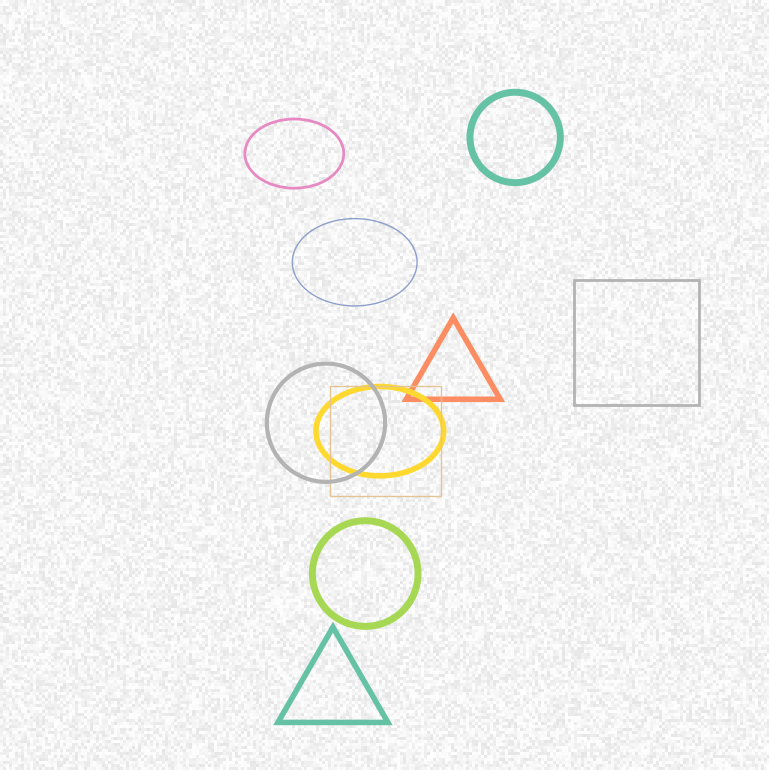[{"shape": "triangle", "thickness": 2, "radius": 0.41, "center": [0.432, 0.103]}, {"shape": "circle", "thickness": 2.5, "radius": 0.29, "center": [0.669, 0.822]}, {"shape": "triangle", "thickness": 2, "radius": 0.35, "center": [0.589, 0.517]}, {"shape": "oval", "thickness": 0.5, "radius": 0.41, "center": [0.461, 0.659]}, {"shape": "oval", "thickness": 1, "radius": 0.32, "center": [0.382, 0.801]}, {"shape": "circle", "thickness": 2.5, "radius": 0.34, "center": [0.474, 0.255]}, {"shape": "oval", "thickness": 2, "radius": 0.41, "center": [0.493, 0.44]}, {"shape": "square", "thickness": 0.5, "radius": 0.36, "center": [0.5, 0.427]}, {"shape": "square", "thickness": 1, "radius": 0.41, "center": [0.826, 0.555]}, {"shape": "circle", "thickness": 1.5, "radius": 0.38, "center": [0.423, 0.451]}]